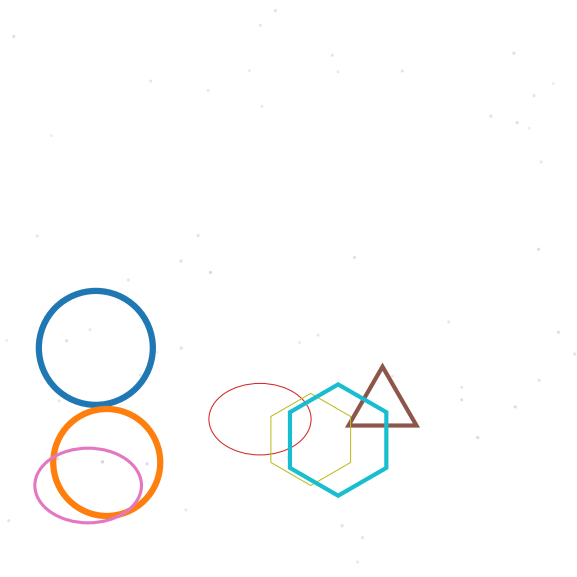[{"shape": "circle", "thickness": 3, "radius": 0.49, "center": [0.166, 0.397]}, {"shape": "circle", "thickness": 3, "radius": 0.46, "center": [0.185, 0.198]}, {"shape": "oval", "thickness": 0.5, "radius": 0.44, "center": [0.45, 0.273]}, {"shape": "triangle", "thickness": 2, "radius": 0.34, "center": [0.662, 0.296]}, {"shape": "oval", "thickness": 1.5, "radius": 0.46, "center": [0.153, 0.158]}, {"shape": "hexagon", "thickness": 0.5, "radius": 0.4, "center": [0.538, 0.238]}, {"shape": "hexagon", "thickness": 2, "radius": 0.48, "center": [0.586, 0.237]}]